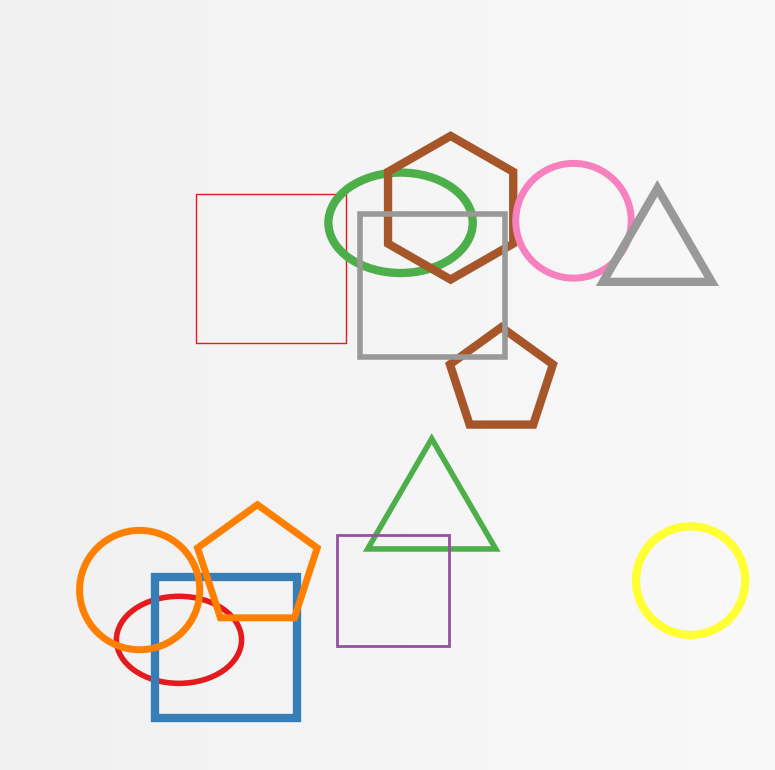[{"shape": "square", "thickness": 0.5, "radius": 0.48, "center": [0.35, 0.651]}, {"shape": "oval", "thickness": 2, "radius": 0.4, "center": [0.231, 0.169]}, {"shape": "square", "thickness": 3, "radius": 0.46, "center": [0.292, 0.159]}, {"shape": "triangle", "thickness": 2, "radius": 0.48, "center": [0.557, 0.335]}, {"shape": "oval", "thickness": 3, "radius": 0.47, "center": [0.517, 0.711]}, {"shape": "square", "thickness": 1, "radius": 0.36, "center": [0.508, 0.233]}, {"shape": "pentagon", "thickness": 2.5, "radius": 0.41, "center": [0.332, 0.263]}, {"shape": "circle", "thickness": 2.5, "radius": 0.39, "center": [0.18, 0.234]}, {"shape": "circle", "thickness": 3, "radius": 0.35, "center": [0.891, 0.246]}, {"shape": "pentagon", "thickness": 3, "radius": 0.35, "center": [0.647, 0.505]}, {"shape": "hexagon", "thickness": 3, "radius": 0.47, "center": [0.581, 0.73]}, {"shape": "circle", "thickness": 2.5, "radius": 0.37, "center": [0.74, 0.713]}, {"shape": "triangle", "thickness": 3, "radius": 0.4, "center": [0.848, 0.674]}, {"shape": "square", "thickness": 2, "radius": 0.47, "center": [0.558, 0.629]}]